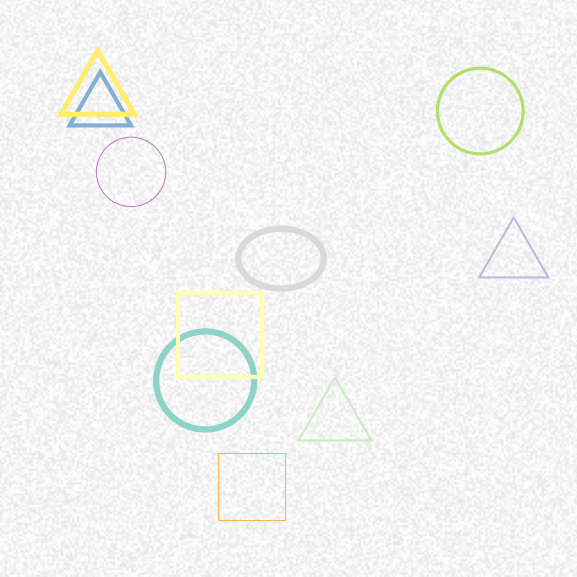[{"shape": "circle", "thickness": 3, "radius": 0.42, "center": [0.355, 0.34]}, {"shape": "square", "thickness": 2, "radius": 0.36, "center": [0.381, 0.419]}, {"shape": "triangle", "thickness": 1, "radius": 0.35, "center": [0.89, 0.553]}, {"shape": "triangle", "thickness": 2, "radius": 0.31, "center": [0.174, 0.813]}, {"shape": "square", "thickness": 0.5, "radius": 0.29, "center": [0.435, 0.156]}, {"shape": "circle", "thickness": 1.5, "radius": 0.37, "center": [0.832, 0.807]}, {"shape": "oval", "thickness": 3, "radius": 0.37, "center": [0.487, 0.551]}, {"shape": "circle", "thickness": 0.5, "radius": 0.3, "center": [0.227, 0.701]}, {"shape": "triangle", "thickness": 1, "radius": 0.36, "center": [0.58, 0.273]}, {"shape": "triangle", "thickness": 2.5, "radius": 0.37, "center": [0.169, 0.838]}]